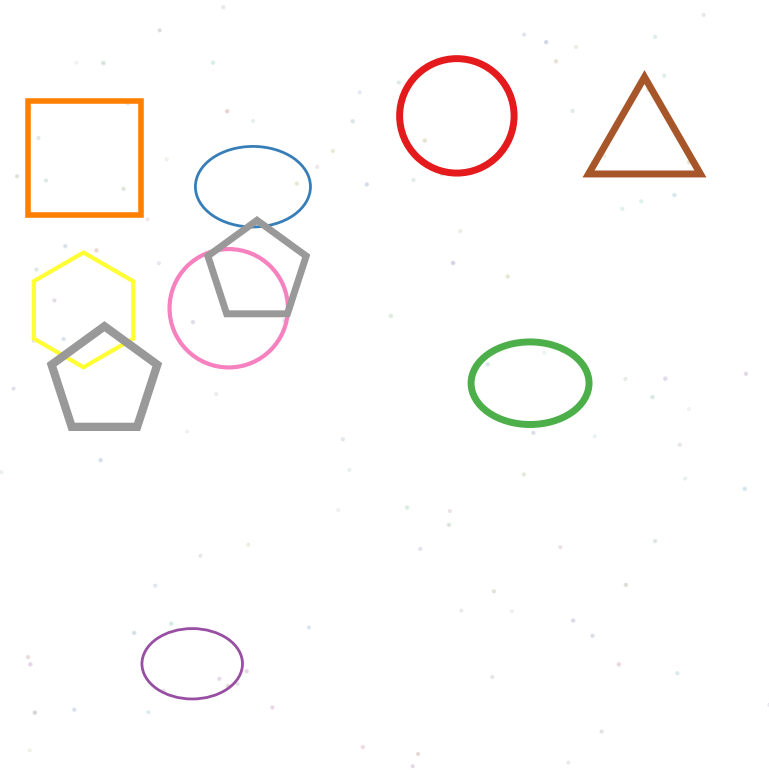[{"shape": "circle", "thickness": 2.5, "radius": 0.37, "center": [0.593, 0.85]}, {"shape": "oval", "thickness": 1, "radius": 0.37, "center": [0.328, 0.758]}, {"shape": "oval", "thickness": 2.5, "radius": 0.38, "center": [0.688, 0.502]}, {"shape": "oval", "thickness": 1, "radius": 0.33, "center": [0.25, 0.138]}, {"shape": "square", "thickness": 2, "radius": 0.37, "center": [0.11, 0.795]}, {"shape": "hexagon", "thickness": 1.5, "radius": 0.37, "center": [0.108, 0.598]}, {"shape": "triangle", "thickness": 2.5, "radius": 0.42, "center": [0.837, 0.816]}, {"shape": "circle", "thickness": 1.5, "radius": 0.38, "center": [0.297, 0.6]}, {"shape": "pentagon", "thickness": 2.5, "radius": 0.34, "center": [0.334, 0.647]}, {"shape": "pentagon", "thickness": 3, "radius": 0.36, "center": [0.136, 0.504]}]